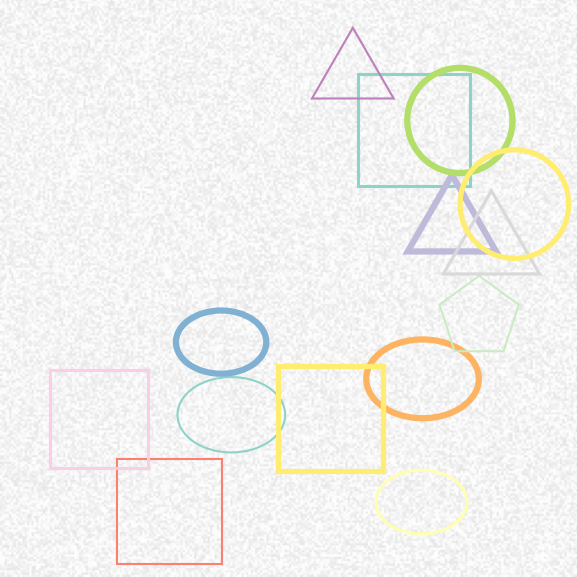[{"shape": "square", "thickness": 1.5, "radius": 0.48, "center": [0.716, 0.774]}, {"shape": "oval", "thickness": 1, "radius": 0.47, "center": [0.401, 0.281]}, {"shape": "oval", "thickness": 1.5, "radius": 0.39, "center": [0.73, 0.13]}, {"shape": "triangle", "thickness": 3, "radius": 0.44, "center": [0.783, 0.608]}, {"shape": "square", "thickness": 1, "radius": 0.45, "center": [0.294, 0.114]}, {"shape": "oval", "thickness": 3, "radius": 0.39, "center": [0.383, 0.407]}, {"shape": "oval", "thickness": 3, "radius": 0.49, "center": [0.732, 0.343]}, {"shape": "circle", "thickness": 3, "radius": 0.46, "center": [0.796, 0.791]}, {"shape": "square", "thickness": 1.5, "radius": 0.43, "center": [0.172, 0.274]}, {"shape": "triangle", "thickness": 1.5, "radius": 0.48, "center": [0.851, 0.573]}, {"shape": "triangle", "thickness": 1, "radius": 0.41, "center": [0.611, 0.869]}, {"shape": "pentagon", "thickness": 1, "radius": 0.36, "center": [0.83, 0.449]}, {"shape": "square", "thickness": 2.5, "radius": 0.46, "center": [0.573, 0.274]}, {"shape": "circle", "thickness": 2.5, "radius": 0.47, "center": [0.891, 0.646]}]